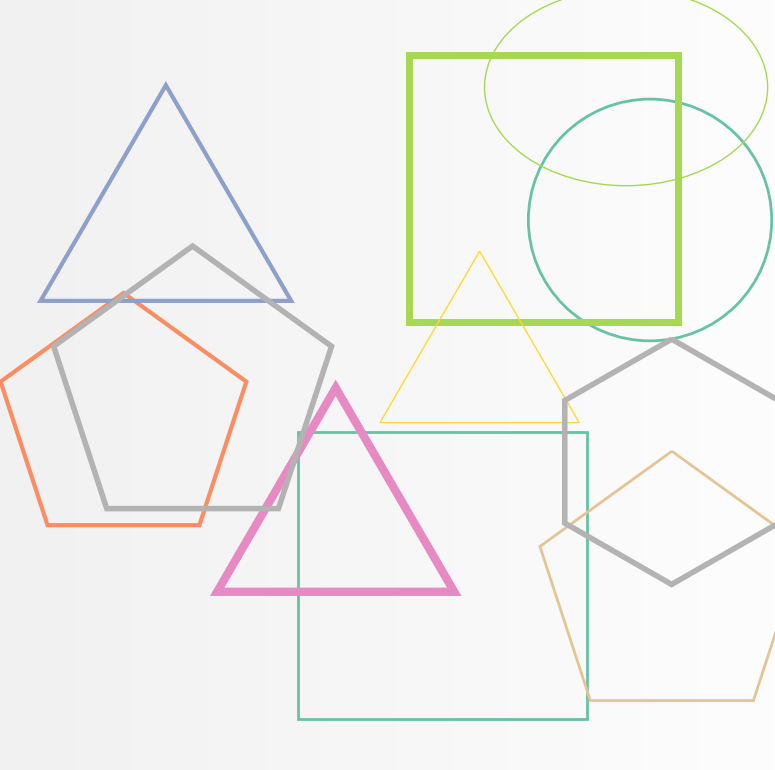[{"shape": "square", "thickness": 1, "radius": 0.93, "center": [0.571, 0.253]}, {"shape": "circle", "thickness": 1, "radius": 0.79, "center": [0.839, 0.714]}, {"shape": "pentagon", "thickness": 1.5, "radius": 0.83, "center": [0.159, 0.453]}, {"shape": "triangle", "thickness": 1.5, "radius": 0.93, "center": [0.214, 0.703]}, {"shape": "triangle", "thickness": 3, "radius": 0.88, "center": [0.433, 0.32]}, {"shape": "oval", "thickness": 0.5, "radius": 0.91, "center": [0.808, 0.887]}, {"shape": "square", "thickness": 2.5, "radius": 0.87, "center": [0.701, 0.755]}, {"shape": "triangle", "thickness": 0.5, "radius": 0.74, "center": [0.619, 0.525]}, {"shape": "pentagon", "thickness": 1, "radius": 0.9, "center": [0.867, 0.235]}, {"shape": "pentagon", "thickness": 2, "radius": 0.94, "center": [0.249, 0.492]}, {"shape": "hexagon", "thickness": 2, "radius": 0.8, "center": [0.867, 0.4]}]